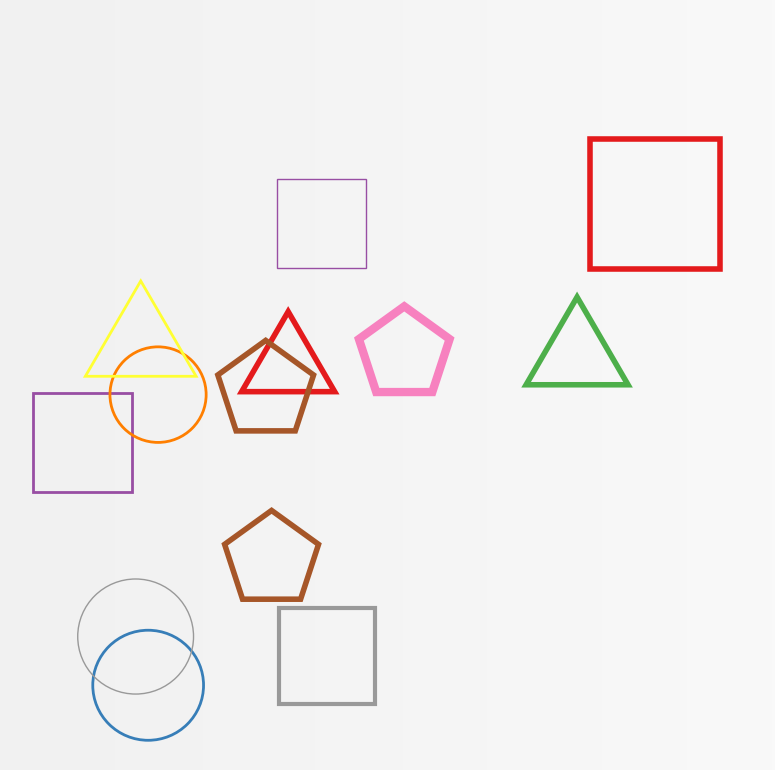[{"shape": "triangle", "thickness": 2, "radius": 0.35, "center": [0.372, 0.526]}, {"shape": "square", "thickness": 2, "radius": 0.42, "center": [0.845, 0.735]}, {"shape": "circle", "thickness": 1, "radius": 0.36, "center": [0.191, 0.11]}, {"shape": "triangle", "thickness": 2, "radius": 0.38, "center": [0.745, 0.538]}, {"shape": "square", "thickness": 1, "radius": 0.32, "center": [0.107, 0.425]}, {"shape": "square", "thickness": 0.5, "radius": 0.29, "center": [0.415, 0.71]}, {"shape": "circle", "thickness": 1, "radius": 0.31, "center": [0.204, 0.487]}, {"shape": "triangle", "thickness": 1, "radius": 0.41, "center": [0.182, 0.553]}, {"shape": "pentagon", "thickness": 2, "radius": 0.32, "center": [0.35, 0.273]}, {"shape": "pentagon", "thickness": 2, "radius": 0.32, "center": [0.343, 0.493]}, {"shape": "pentagon", "thickness": 3, "radius": 0.31, "center": [0.522, 0.541]}, {"shape": "square", "thickness": 1.5, "radius": 0.31, "center": [0.422, 0.148]}, {"shape": "circle", "thickness": 0.5, "radius": 0.37, "center": [0.175, 0.173]}]